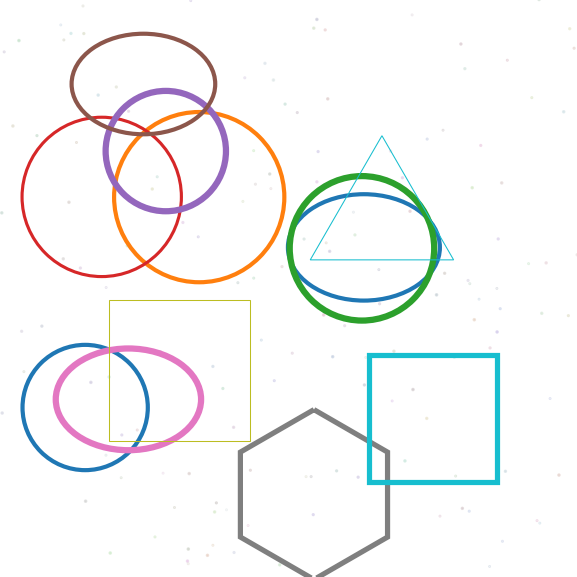[{"shape": "oval", "thickness": 2, "radius": 0.66, "center": [0.63, 0.571]}, {"shape": "circle", "thickness": 2, "radius": 0.54, "center": [0.147, 0.293]}, {"shape": "circle", "thickness": 2, "radius": 0.74, "center": [0.345, 0.658]}, {"shape": "circle", "thickness": 3, "radius": 0.63, "center": [0.627, 0.569]}, {"shape": "circle", "thickness": 1.5, "radius": 0.69, "center": [0.176, 0.658]}, {"shape": "circle", "thickness": 3, "radius": 0.52, "center": [0.287, 0.738]}, {"shape": "oval", "thickness": 2, "radius": 0.62, "center": [0.248, 0.854]}, {"shape": "oval", "thickness": 3, "radius": 0.63, "center": [0.222, 0.308]}, {"shape": "hexagon", "thickness": 2.5, "radius": 0.74, "center": [0.544, 0.143]}, {"shape": "square", "thickness": 0.5, "radius": 0.61, "center": [0.311, 0.357]}, {"shape": "triangle", "thickness": 0.5, "radius": 0.72, "center": [0.661, 0.621]}, {"shape": "square", "thickness": 2.5, "radius": 0.55, "center": [0.749, 0.274]}]